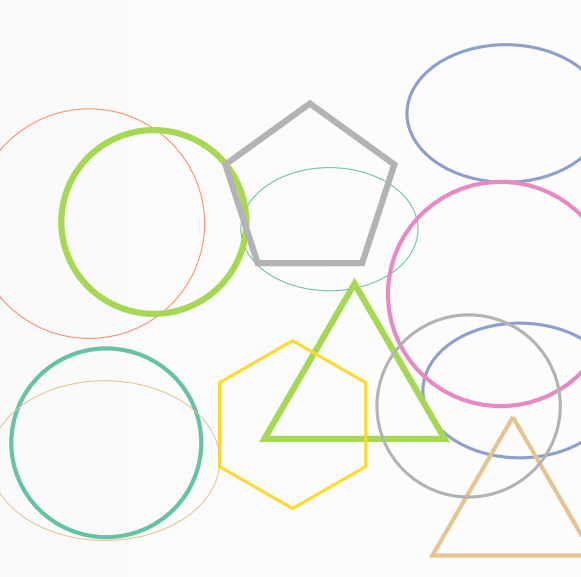[{"shape": "circle", "thickness": 2, "radius": 0.82, "center": [0.183, 0.232]}, {"shape": "oval", "thickness": 0.5, "radius": 0.76, "center": [0.567, 0.602]}, {"shape": "circle", "thickness": 0.5, "radius": 0.99, "center": [0.153, 0.612]}, {"shape": "oval", "thickness": 1.5, "radius": 0.85, "center": [0.87, 0.803]}, {"shape": "oval", "thickness": 1.5, "radius": 0.83, "center": [0.894, 0.323]}, {"shape": "circle", "thickness": 2, "radius": 0.97, "center": [0.862, 0.49]}, {"shape": "circle", "thickness": 3, "radius": 0.8, "center": [0.265, 0.615]}, {"shape": "triangle", "thickness": 3, "radius": 0.9, "center": [0.61, 0.329]}, {"shape": "hexagon", "thickness": 1.5, "radius": 0.73, "center": [0.503, 0.264]}, {"shape": "triangle", "thickness": 2, "radius": 0.8, "center": [0.882, 0.117]}, {"shape": "oval", "thickness": 0.5, "radius": 0.99, "center": [0.181, 0.202]}, {"shape": "circle", "thickness": 1.5, "radius": 0.79, "center": [0.806, 0.296]}, {"shape": "pentagon", "thickness": 3, "radius": 0.76, "center": [0.533, 0.667]}]